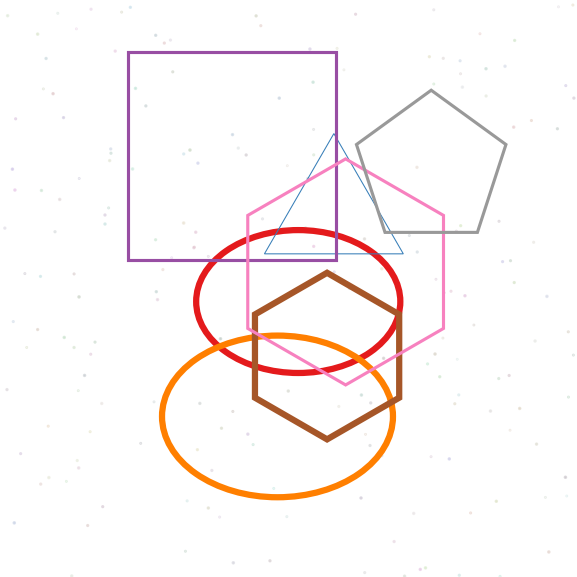[{"shape": "oval", "thickness": 3, "radius": 0.88, "center": [0.516, 0.477]}, {"shape": "triangle", "thickness": 0.5, "radius": 0.69, "center": [0.578, 0.629]}, {"shape": "square", "thickness": 1.5, "radius": 0.9, "center": [0.401, 0.729]}, {"shape": "oval", "thickness": 3, "radius": 1.0, "center": [0.481, 0.278]}, {"shape": "hexagon", "thickness": 3, "radius": 0.72, "center": [0.566, 0.383]}, {"shape": "hexagon", "thickness": 1.5, "radius": 0.98, "center": [0.598, 0.528]}, {"shape": "pentagon", "thickness": 1.5, "radius": 0.68, "center": [0.747, 0.707]}]